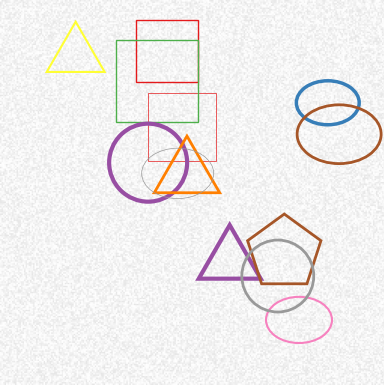[{"shape": "square", "thickness": 0.5, "radius": 0.44, "center": [0.472, 0.669]}, {"shape": "square", "thickness": 1, "radius": 0.4, "center": [0.435, 0.868]}, {"shape": "oval", "thickness": 2.5, "radius": 0.41, "center": [0.851, 0.733]}, {"shape": "square", "thickness": 1, "radius": 0.54, "center": [0.408, 0.79]}, {"shape": "circle", "thickness": 3, "radius": 0.51, "center": [0.385, 0.577]}, {"shape": "triangle", "thickness": 3, "radius": 0.46, "center": [0.597, 0.323]}, {"shape": "triangle", "thickness": 2, "radius": 0.49, "center": [0.486, 0.548]}, {"shape": "triangle", "thickness": 1.5, "radius": 0.43, "center": [0.197, 0.857]}, {"shape": "oval", "thickness": 2, "radius": 0.55, "center": [0.881, 0.651]}, {"shape": "pentagon", "thickness": 2, "radius": 0.5, "center": [0.738, 0.344]}, {"shape": "oval", "thickness": 1.5, "radius": 0.43, "center": [0.777, 0.169]}, {"shape": "circle", "thickness": 2, "radius": 0.47, "center": [0.722, 0.283]}, {"shape": "oval", "thickness": 0.5, "radius": 0.47, "center": [0.462, 0.55]}]